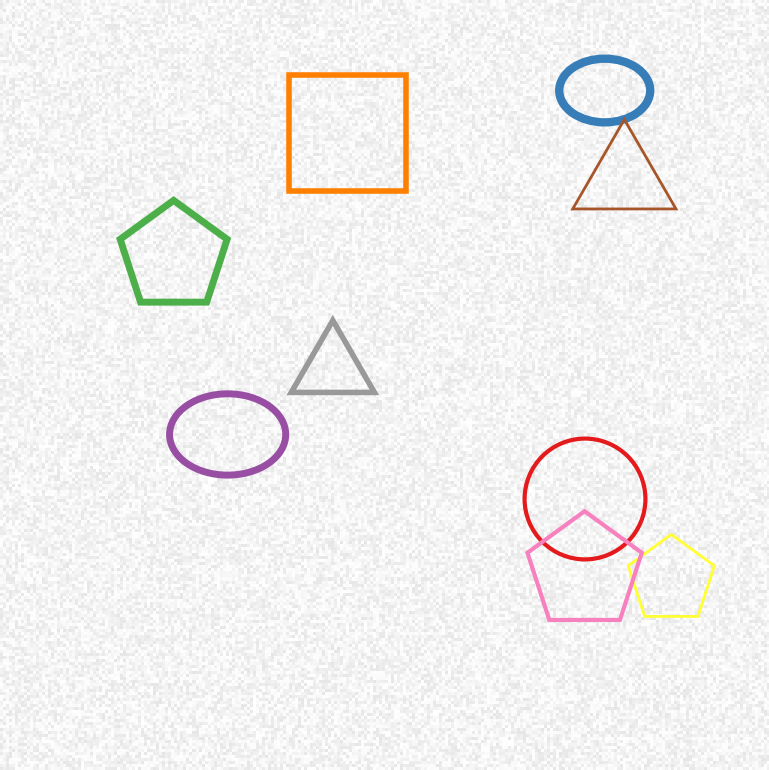[{"shape": "circle", "thickness": 1.5, "radius": 0.39, "center": [0.76, 0.352]}, {"shape": "oval", "thickness": 3, "radius": 0.3, "center": [0.785, 0.882]}, {"shape": "pentagon", "thickness": 2.5, "radius": 0.37, "center": [0.225, 0.667]}, {"shape": "oval", "thickness": 2.5, "radius": 0.38, "center": [0.296, 0.436]}, {"shape": "square", "thickness": 2, "radius": 0.38, "center": [0.451, 0.827]}, {"shape": "pentagon", "thickness": 1, "radius": 0.29, "center": [0.872, 0.247]}, {"shape": "triangle", "thickness": 1, "radius": 0.39, "center": [0.811, 0.767]}, {"shape": "pentagon", "thickness": 1.5, "radius": 0.39, "center": [0.759, 0.258]}, {"shape": "triangle", "thickness": 2, "radius": 0.31, "center": [0.432, 0.522]}]